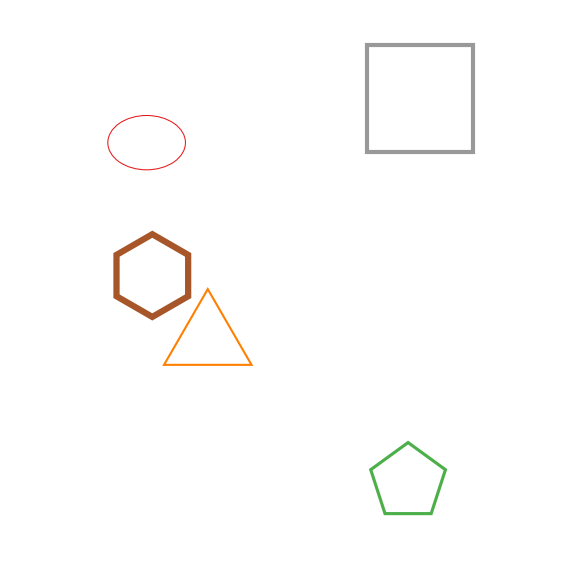[{"shape": "oval", "thickness": 0.5, "radius": 0.34, "center": [0.254, 0.752]}, {"shape": "pentagon", "thickness": 1.5, "radius": 0.34, "center": [0.707, 0.165]}, {"shape": "triangle", "thickness": 1, "radius": 0.44, "center": [0.36, 0.411]}, {"shape": "hexagon", "thickness": 3, "radius": 0.36, "center": [0.264, 0.522]}, {"shape": "square", "thickness": 2, "radius": 0.46, "center": [0.727, 0.829]}]